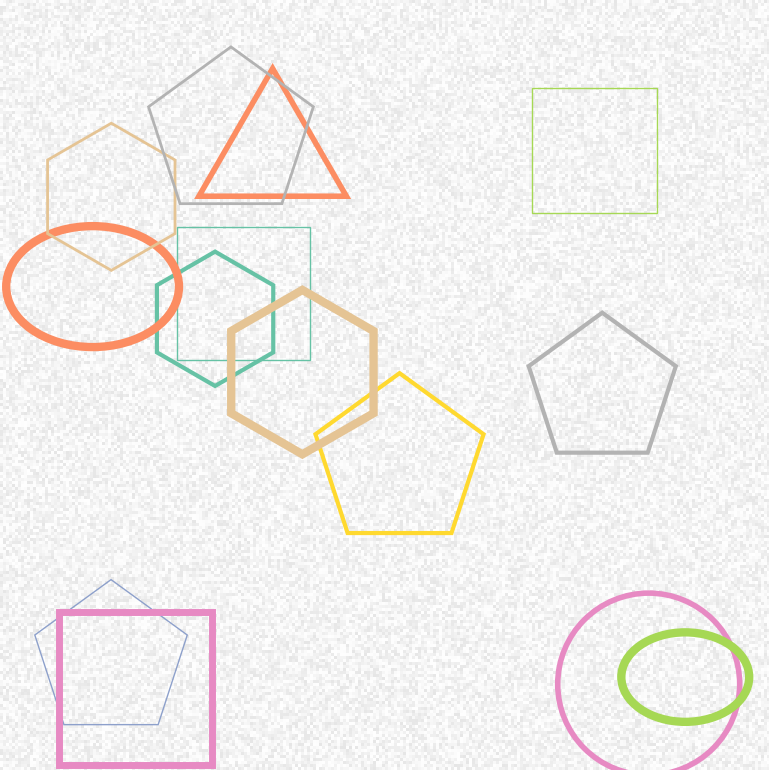[{"shape": "hexagon", "thickness": 1.5, "radius": 0.44, "center": [0.279, 0.586]}, {"shape": "square", "thickness": 0.5, "radius": 0.43, "center": [0.317, 0.619]}, {"shape": "oval", "thickness": 3, "radius": 0.56, "center": [0.12, 0.628]}, {"shape": "triangle", "thickness": 2, "radius": 0.55, "center": [0.354, 0.8]}, {"shape": "pentagon", "thickness": 0.5, "radius": 0.52, "center": [0.144, 0.143]}, {"shape": "circle", "thickness": 2, "radius": 0.59, "center": [0.842, 0.112]}, {"shape": "square", "thickness": 2.5, "radius": 0.5, "center": [0.176, 0.106]}, {"shape": "oval", "thickness": 3, "radius": 0.42, "center": [0.89, 0.121]}, {"shape": "square", "thickness": 0.5, "radius": 0.41, "center": [0.772, 0.804]}, {"shape": "pentagon", "thickness": 1.5, "radius": 0.57, "center": [0.519, 0.401]}, {"shape": "hexagon", "thickness": 1, "radius": 0.48, "center": [0.145, 0.744]}, {"shape": "hexagon", "thickness": 3, "radius": 0.53, "center": [0.393, 0.517]}, {"shape": "pentagon", "thickness": 1.5, "radius": 0.5, "center": [0.782, 0.493]}, {"shape": "pentagon", "thickness": 1, "radius": 0.56, "center": [0.3, 0.827]}]